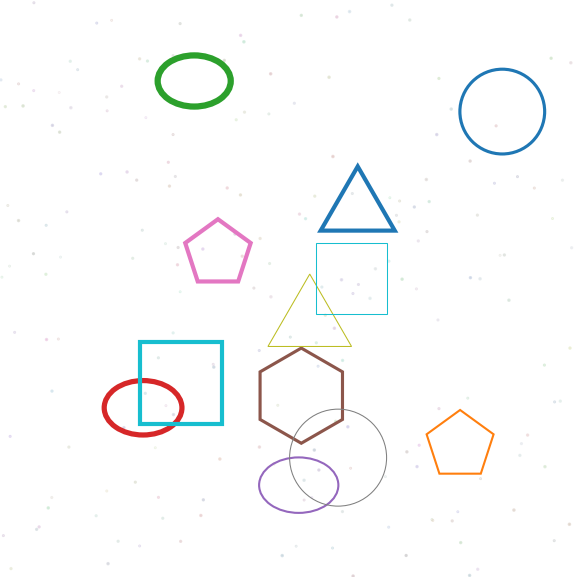[{"shape": "circle", "thickness": 1.5, "radius": 0.37, "center": [0.87, 0.806]}, {"shape": "triangle", "thickness": 2, "radius": 0.37, "center": [0.619, 0.637]}, {"shape": "pentagon", "thickness": 1, "radius": 0.3, "center": [0.797, 0.228]}, {"shape": "oval", "thickness": 3, "radius": 0.32, "center": [0.336, 0.859]}, {"shape": "oval", "thickness": 2.5, "radius": 0.34, "center": [0.248, 0.293]}, {"shape": "oval", "thickness": 1, "radius": 0.34, "center": [0.517, 0.159]}, {"shape": "hexagon", "thickness": 1.5, "radius": 0.41, "center": [0.522, 0.314]}, {"shape": "pentagon", "thickness": 2, "radius": 0.3, "center": [0.377, 0.56]}, {"shape": "circle", "thickness": 0.5, "radius": 0.42, "center": [0.585, 0.207]}, {"shape": "triangle", "thickness": 0.5, "radius": 0.42, "center": [0.536, 0.441]}, {"shape": "square", "thickness": 2, "radius": 0.36, "center": [0.313, 0.336]}, {"shape": "square", "thickness": 0.5, "radius": 0.31, "center": [0.608, 0.517]}]